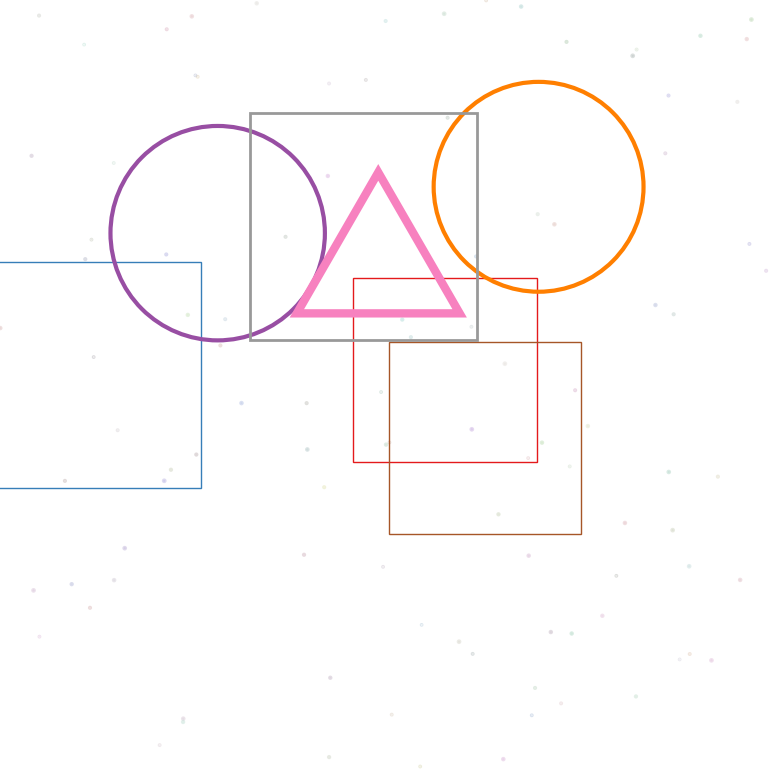[{"shape": "square", "thickness": 0.5, "radius": 0.6, "center": [0.577, 0.52]}, {"shape": "square", "thickness": 0.5, "radius": 0.73, "center": [0.114, 0.512]}, {"shape": "circle", "thickness": 1.5, "radius": 0.7, "center": [0.283, 0.697]}, {"shape": "circle", "thickness": 1.5, "radius": 0.68, "center": [0.699, 0.757]}, {"shape": "square", "thickness": 0.5, "radius": 0.62, "center": [0.63, 0.432]}, {"shape": "triangle", "thickness": 3, "radius": 0.61, "center": [0.491, 0.654]}, {"shape": "square", "thickness": 1, "radius": 0.74, "center": [0.472, 0.706]}]